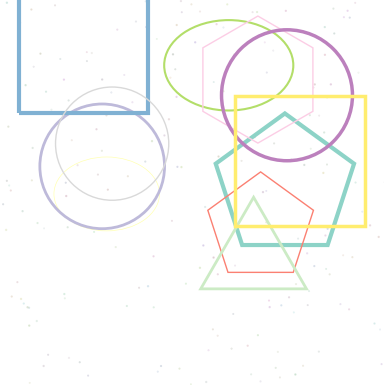[{"shape": "pentagon", "thickness": 3, "radius": 0.94, "center": [0.74, 0.516]}, {"shape": "oval", "thickness": 0.5, "radius": 0.69, "center": [0.277, 0.496]}, {"shape": "circle", "thickness": 2, "radius": 0.81, "center": [0.265, 0.568]}, {"shape": "pentagon", "thickness": 1, "radius": 0.72, "center": [0.677, 0.409]}, {"shape": "square", "thickness": 3, "radius": 0.84, "center": [0.216, 0.873]}, {"shape": "oval", "thickness": 1.5, "radius": 0.84, "center": [0.594, 0.83]}, {"shape": "hexagon", "thickness": 1, "radius": 0.82, "center": [0.67, 0.793]}, {"shape": "circle", "thickness": 1, "radius": 0.74, "center": [0.291, 0.627]}, {"shape": "circle", "thickness": 2.5, "radius": 0.85, "center": [0.745, 0.753]}, {"shape": "triangle", "thickness": 2, "radius": 0.79, "center": [0.659, 0.329]}, {"shape": "square", "thickness": 2.5, "radius": 0.85, "center": [0.78, 0.581]}]